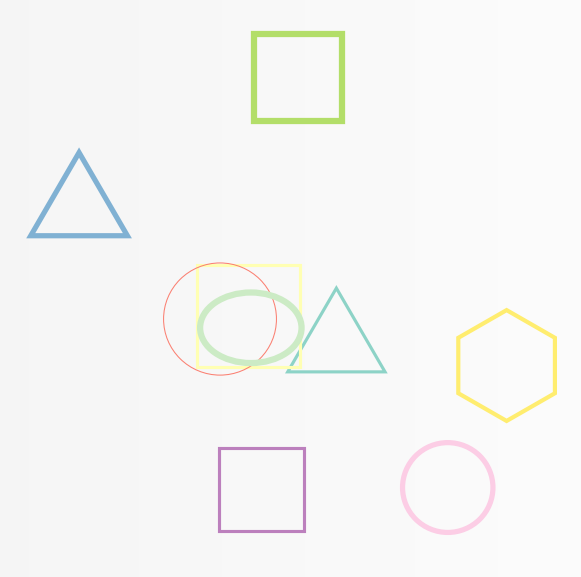[{"shape": "triangle", "thickness": 1.5, "radius": 0.48, "center": [0.579, 0.404]}, {"shape": "square", "thickness": 1.5, "radius": 0.44, "center": [0.428, 0.452]}, {"shape": "circle", "thickness": 0.5, "radius": 0.49, "center": [0.379, 0.447]}, {"shape": "triangle", "thickness": 2.5, "radius": 0.48, "center": [0.136, 0.639]}, {"shape": "square", "thickness": 3, "radius": 0.37, "center": [0.513, 0.865]}, {"shape": "circle", "thickness": 2.5, "radius": 0.39, "center": [0.77, 0.155]}, {"shape": "square", "thickness": 1.5, "radius": 0.36, "center": [0.45, 0.151]}, {"shape": "oval", "thickness": 3, "radius": 0.44, "center": [0.432, 0.432]}, {"shape": "hexagon", "thickness": 2, "radius": 0.48, "center": [0.872, 0.366]}]